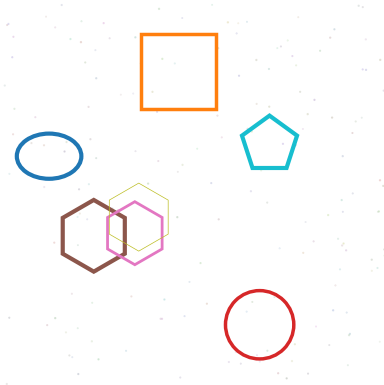[{"shape": "oval", "thickness": 3, "radius": 0.42, "center": [0.128, 0.594]}, {"shape": "square", "thickness": 2.5, "radius": 0.49, "center": [0.464, 0.815]}, {"shape": "circle", "thickness": 2.5, "radius": 0.44, "center": [0.674, 0.156]}, {"shape": "hexagon", "thickness": 3, "radius": 0.47, "center": [0.244, 0.388]}, {"shape": "hexagon", "thickness": 2, "radius": 0.41, "center": [0.35, 0.394]}, {"shape": "hexagon", "thickness": 0.5, "radius": 0.44, "center": [0.36, 0.436]}, {"shape": "pentagon", "thickness": 3, "radius": 0.38, "center": [0.7, 0.624]}]